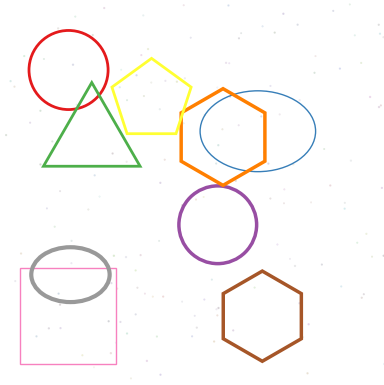[{"shape": "circle", "thickness": 2, "radius": 0.51, "center": [0.178, 0.818]}, {"shape": "oval", "thickness": 1, "radius": 0.75, "center": [0.67, 0.659]}, {"shape": "triangle", "thickness": 2, "radius": 0.72, "center": [0.238, 0.641]}, {"shape": "circle", "thickness": 2.5, "radius": 0.5, "center": [0.566, 0.416]}, {"shape": "hexagon", "thickness": 2.5, "radius": 0.63, "center": [0.579, 0.644]}, {"shape": "pentagon", "thickness": 2, "radius": 0.54, "center": [0.394, 0.74]}, {"shape": "hexagon", "thickness": 2.5, "radius": 0.59, "center": [0.681, 0.179]}, {"shape": "square", "thickness": 1, "radius": 0.62, "center": [0.176, 0.179]}, {"shape": "oval", "thickness": 3, "radius": 0.51, "center": [0.183, 0.287]}]